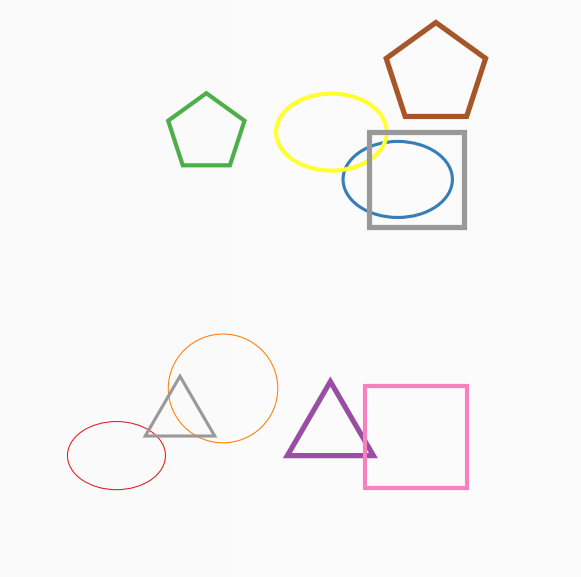[{"shape": "oval", "thickness": 0.5, "radius": 0.42, "center": [0.2, 0.21]}, {"shape": "oval", "thickness": 1.5, "radius": 0.47, "center": [0.684, 0.688]}, {"shape": "pentagon", "thickness": 2, "radius": 0.35, "center": [0.355, 0.769]}, {"shape": "triangle", "thickness": 2.5, "radius": 0.43, "center": [0.568, 0.253]}, {"shape": "circle", "thickness": 0.5, "radius": 0.47, "center": [0.384, 0.327]}, {"shape": "oval", "thickness": 2, "radius": 0.48, "center": [0.57, 0.77]}, {"shape": "pentagon", "thickness": 2.5, "radius": 0.45, "center": [0.75, 0.87]}, {"shape": "square", "thickness": 2, "radius": 0.44, "center": [0.716, 0.242]}, {"shape": "square", "thickness": 2.5, "radius": 0.41, "center": [0.717, 0.688]}, {"shape": "triangle", "thickness": 1.5, "radius": 0.34, "center": [0.31, 0.279]}]